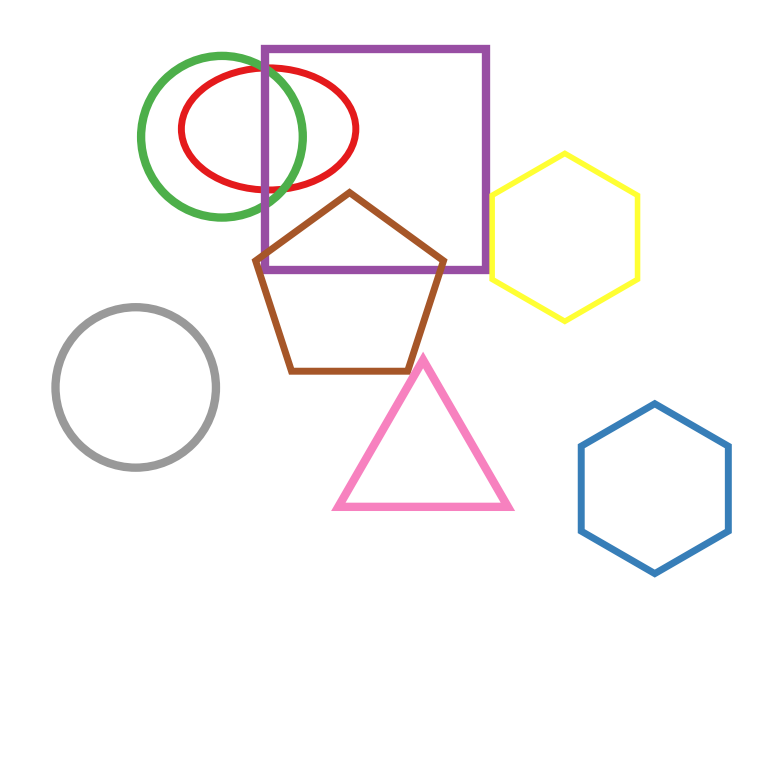[{"shape": "oval", "thickness": 2.5, "radius": 0.57, "center": [0.349, 0.833]}, {"shape": "hexagon", "thickness": 2.5, "radius": 0.55, "center": [0.85, 0.365]}, {"shape": "circle", "thickness": 3, "radius": 0.52, "center": [0.288, 0.822]}, {"shape": "square", "thickness": 3, "radius": 0.72, "center": [0.488, 0.793]}, {"shape": "hexagon", "thickness": 2, "radius": 0.55, "center": [0.734, 0.692]}, {"shape": "pentagon", "thickness": 2.5, "radius": 0.64, "center": [0.454, 0.622]}, {"shape": "triangle", "thickness": 3, "radius": 0.64, "center": [0.549, 0.405]}, {"shape": "circle", "thickness": 3, "radius": 0.52, "center": [0.176, 0.497]}]